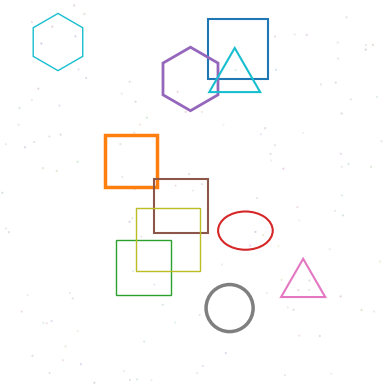[{"shape": "square", "thickness": 1.5, "radius": 0.39, "center": [0.618, 0.872]}, {"shape": "square", "thickness": 2.5, "radius": 0.34, "center": [0.34, 0.581]}, {"shape": "square", "thickness": 1, "radius": 0.36, "center": [0.372, 0.305]}, {"shape": "oval", "thickness": 1.5, "radius": 0.35, "center": [0.637, 0.401]}, {"shape": "hexagon", "thickness": 2, "radius": 0.41, "center": [0.495, 0.795]}, {"shape": "square", "thickness": 1.5, "radius": 0.34, "center": [0.47, 0.465]}, {"shape": "triangle", "thickness": 1.5, "radius": 0.33, "center": [0.787, 0.262]}, {"shape": "circle", "thickness": 2.5, "radius": 0.31, "center": [0.596, 0.2]}, {"shape": "square", "thickness": 1, "radius": 0.41, "center": [0.436, 0.379]}, {"shape": "hexagon", "thickness": 1, "radius": 0.37, "center": [0.151, 0.891]}, {"shape": "triangle", "thickness": 1.5, "radius": 0.38, "center": [0.61, 0.799]}]